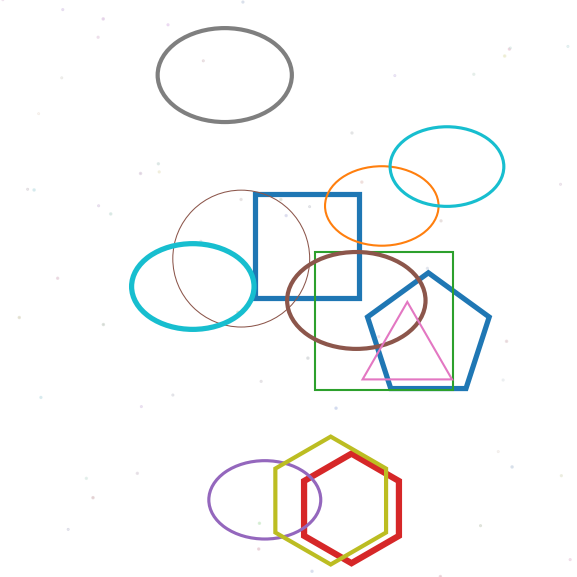[{"shape": "pentagon", "thickness": 2.5, "radius": 0.55, "center": [0.742, 0.416]}, {"shape": "square", "thickness": 2.5, "radius": 0.45, "center": [0.531, 0.573]}, {"shape": "oval", "thickness": 1, "radius": 0.49, "center": [0.661, 0.642]}, {"shape": "square", "thickness": 1, "radius": 0.6, "center": [0.665, 0.443]}, {"shape": "hexagon", "thickness": 3, "radius": 0.47, "center": [0.609, 0.119]}, {"shape": "oval", "thickness": 1.5, "radius": 0.48, "center": [0.459, 0.134]}, {"shape": "circle", "thickness": 0.5, "radius": 0.59, "center": [0.418, 0.551]}, {"shape": "oval", "thickness": 2, "radius": 0.6, "center": [0.617, 0.479]}, {"shape": "triangle", "thickness": 1, "radius": 0.45, "center": [0.705, 0.387]}, {"shape": "oval", "thickness": 2, "radius": 0.58, "center": [0.389, 0.869]}, {"shape": "hexagon", "thickness": 2, "radius": 0.55, "center": [0.573, 0.132]}, {"shape": "oval", "thickness": 2.5, "radius": 0.53, "center": [0.334, 0.503]}, {"shape": "oval", "thickness": 1.5, "radius": 0.49, "center": [0.774, 0.711]}]